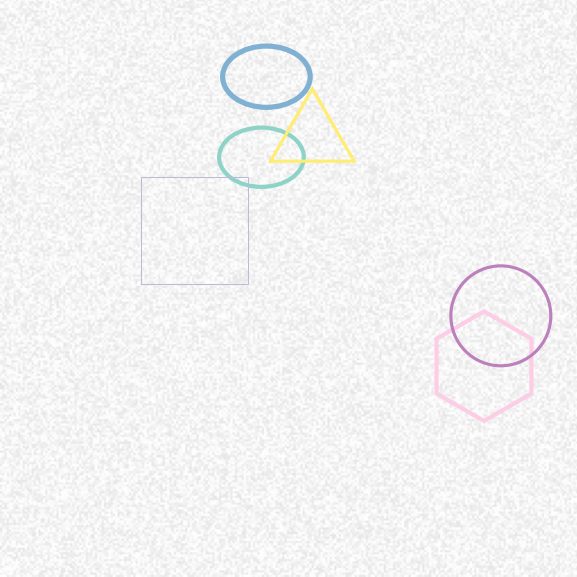[{"shape": "oval", "thickness": 2, "radius": 0.37, "center": [0.453, 0.727]}, {"shape": "square", "thickness": 0.5, "radius": 0.46, "center": [0.337, 0.599]}, {"shape": "oval", "thickness": 2.5, "radius": 0.38, "center": [0.461, 0.866]}, {"shape": "hexagon", "thickness": 2, "radius": 0.47, "center": [0.838, 0.365]}, {"shape": "circle", "thickness": 1.5, "radius": 0.43, "center": [0.867, 0.452]}, {"shape": "triangle", "thickness": 1.5, "radius": 0.42, "center": [0.541, 0.762]}]